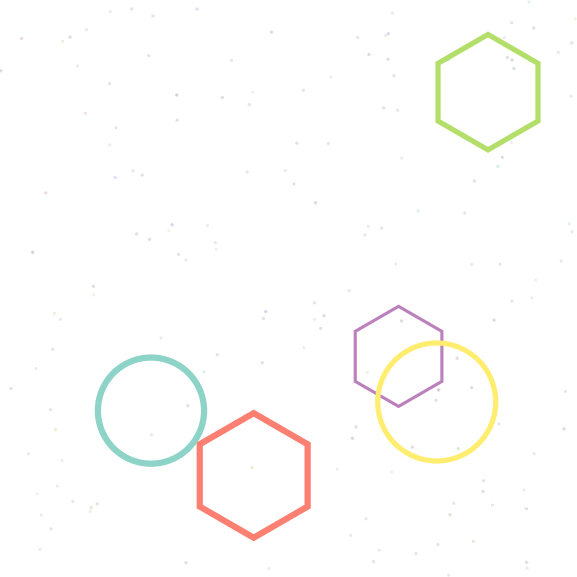[{"shape": "circle", "thickness": 3, "radius": 0.46, "center": [0.261, 0.288]}, {"shape": "hexagon", "thickness": 3, "radius": 0.54, "center": [0.439, 0.176]}, {"shape": "hexagon", "thickness": 2.5, "radius": 0.5, "center": [0.845, 0.84]}, {"shape": "hexagon", "thickness": 1.5, "radius": 0.43, "center": [0.69, 0.382]}, {"shape": "circle", "thickness": 2.5, "radius": 0.51, "center": [0.756, 0.303]}]